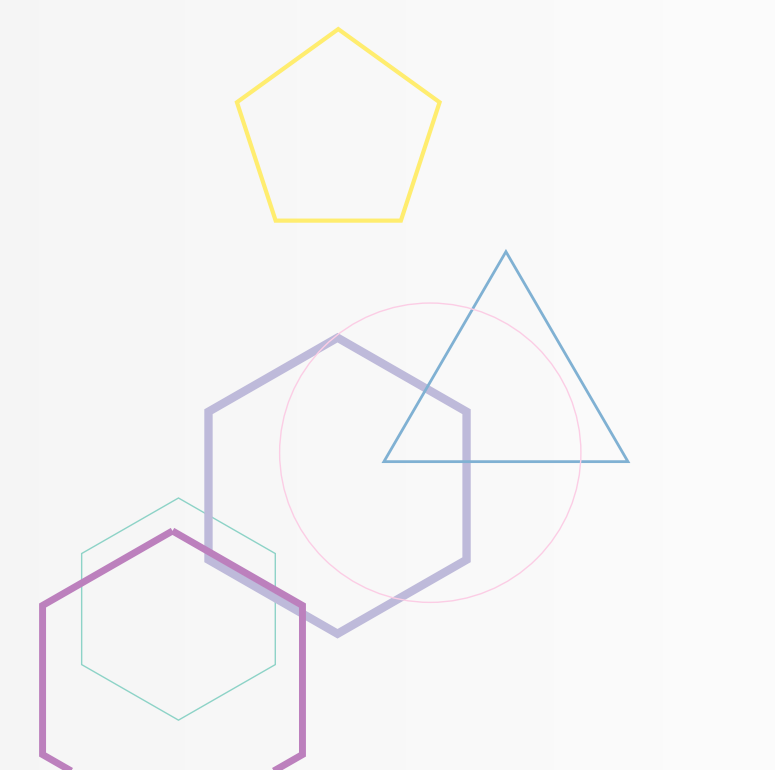[{"shape": "hexagon", "thickness": 0.5, "radius": 0.72, "center": [0.23, 0.209]}, {"shape": "hexagon", "thickness": 3, "radius": 0.96, "center": [0.436, 0.369]}, {"shape": "triangle", "thickness": 1, "radius": 0.91, "center": [0.653, 0.491]}, {"shape": "circle", "thickness": 0.5, "radius": 0.97, "center": [0.555, 0.412]}, {"shape": "hexagon", "thickness": 2.5, "radius": 0.97, "center": [0.223, 0.117]}, {"shape": "pentagon", "thickness": 1.5, "radius": 0.69, "center": [0.436, 0.825]}]